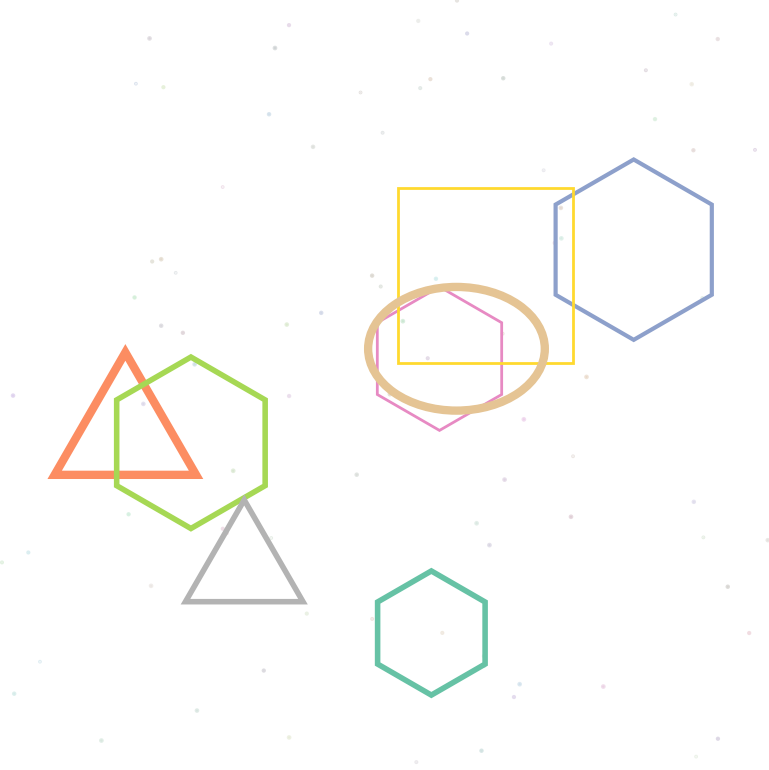[{"shape": "hexagon", "thickness": 2, "radius": 0.4, "center": [0.56, 0.178]}, {"shape": "triangle", "thickness": 3, "radius": 0.53, "center": [0.163, 0.436]}, {"shape": "hexagon", "thickness": 1.5, "radius": 0.59, "center": [0.823, 0.676]}, {"shape": "hexagon", "thickness": 1, "radius": 0.47, "center": [0.571, 0.534]}, {"shape": "hexagon", "thickness": 2, "radius": 0.56, "center": [0.248, 0.425]}, {"shape": "square", "thickness": 1, "radius": 0.57, "center": [0.631, 0.642]}, {"shape": "oval", "thickness": 3, "radius": 0.57, "center": [0.593, 0.547]}, {"shape": "triangle", "thickness": 2, "radius": 0.44, "center": [0.317, 0.263]}]